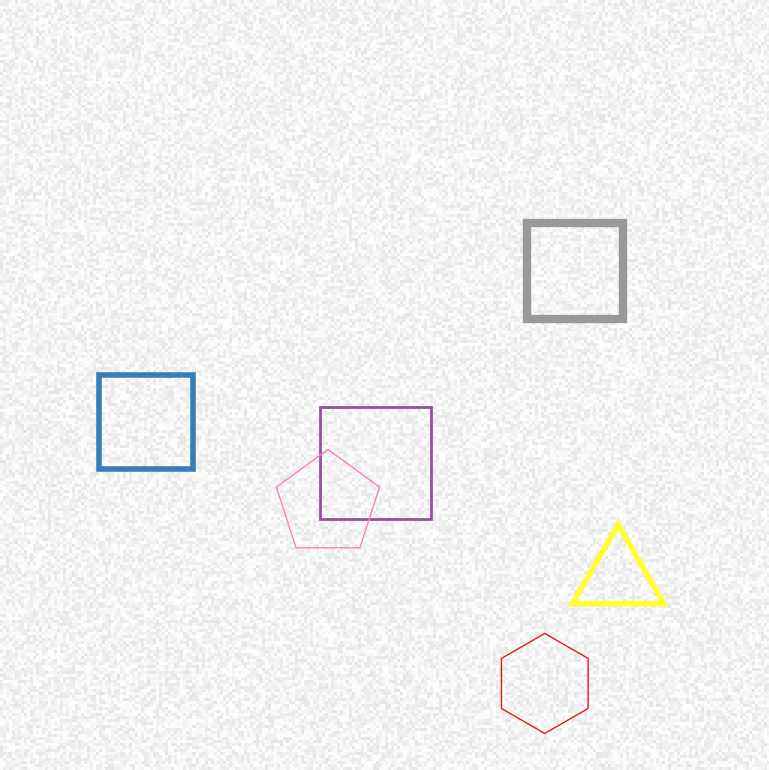[{"shape": "hexagon", "thickness": 0.5, "radius": 0.32, "center": [0.708, 0.112]}, {"shape": "square", "thickness": 2, "radius": 0.3, "center": [0.189, 0.452]}, {"shape": "square", "thickness": 1, "radius": 0.36, "center": [0.487, 0.399]}, {"shape": "triangle", "thickness": 2, "radius": 0.34, "center": [0.803, 0.25]}, {"shape": "pentagon", "thickness": 0.5, "radius": 0.35, "center": [0.426, 0.346]}, {"shape": "square", "thickness": 3, "radius": 0.31, "center": [0.747, 0.648]}]